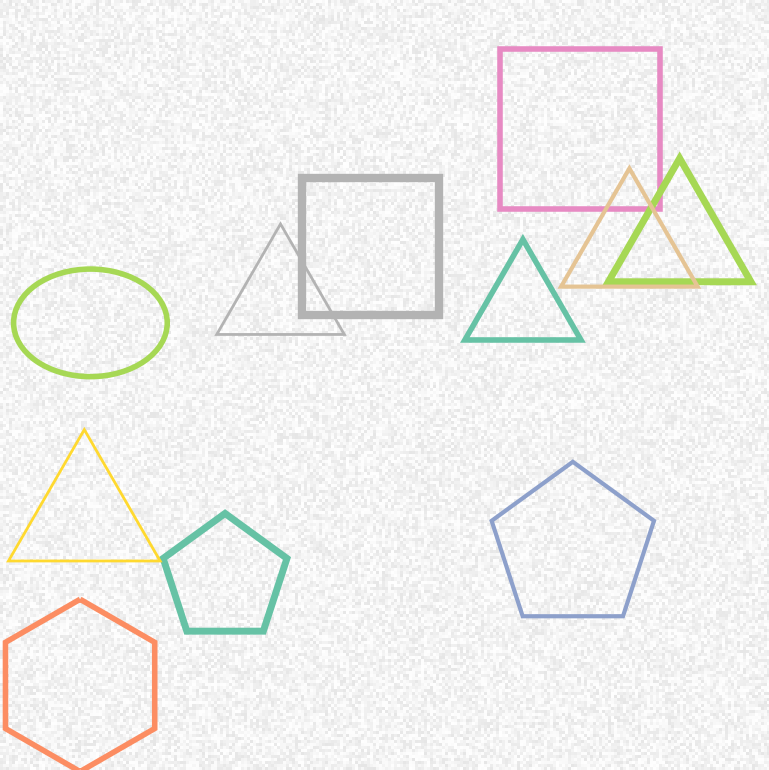[{"shape": "pentagon", "thickness": 2.5, "radius": 0.42, "center": [0.292, 0.249]}, {"shape": "triangle", "thickness": 2, "radius": 0.44, "center": [0.679, 0.602]}, {"shape": "hexagon", "thickness": 2, "radius": 0.56, "center": [0.104, 0.11]}, {"shape": "pentagon", "thickness": 1.5, "radius": 0.55, "center": [0.744, 0.289]}, {"shape": "square", "thickness": 2, "radius": 0.52, "center": [0.753, 0.832]}, {"shape": "triangle", "thickness": 2.5, "radius": 0.53, "center": [0.883, 0.688]}, {"shape": "oval", "thickness": 2, "radius": 0.5, "center": [0.117, 0.581]}, {"shape": "triangle", "thickness": 1, "radius": 0.57, "center": [0.109, 0.328]}, {"shape": "triangle", "thickness": 1.5, "radius": 0.51, "center": [0.817, 0.679]}, {"shape": "square", "thickness": 3, "radius": 0.44, "center": [0.481, 0.68]}, {"shape": "triangle", "thickness": 1, "radius": 0.48, "center": [0.364, 0.613]}]